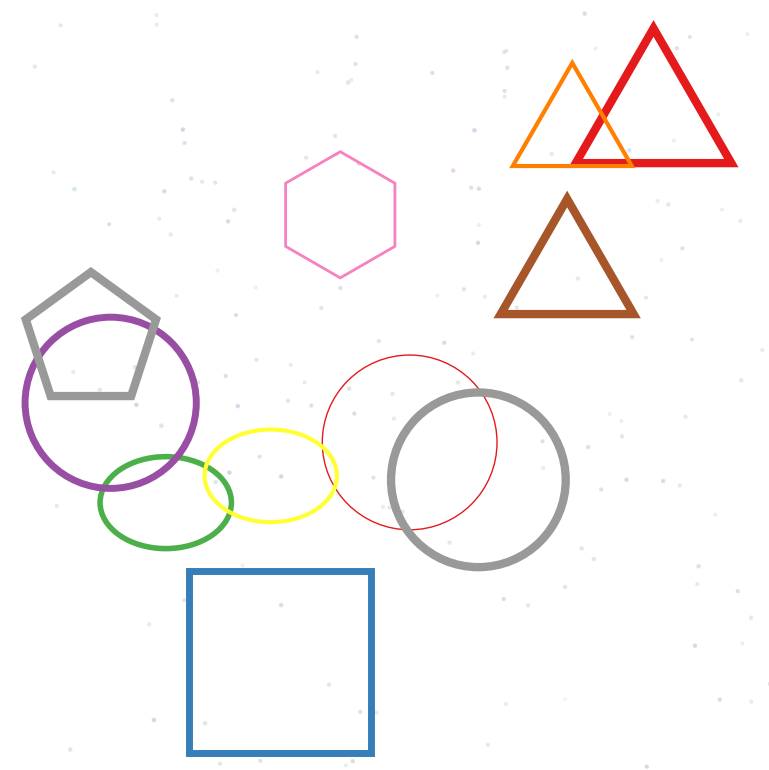[{"shape": "triangle", "thickness": 3, "radius": 0.58, "center": [0.849, 0.846]}, {"shape": "circle", "thickness": 0.5, "radius": 0.57, "center": [0.532, 0.425]}, {"shape": "square", "thickness": 2.5, "radius": 0.59, "center": [0.363, 0.141]}, {"shape": "oval", "thickness": 2, "radius": 0.43, "center": [0.215, 0.347]}, {"shape": "circle", "thickness": 2.5, "radius": 0.56, "center": [0.144, 0.477]}, {"shape": "triangle", "thickness": 1.5, "radius": 0.45, "center": [0.743, 0.829]}, {"shape": "oval", "thickness": 1.5, "radius": 0.43, "center": [0.352, 0.382]}, {"shape": "triangle", "thickness": 3, "radius": 0.5, "center": [0.737, 0.642]}, {"shape": "hexagon", "thickness": 1, "radius": 0.41, "center": [0.442, 0.721]}, {"shape": "circle", "thickness": 3, "radius": 0.57, "center": [0.621, 0.377]}, {"shape": "pentagon", "thickness": 3, "radius": 0.44, "center": [0.118, 0.558]}]